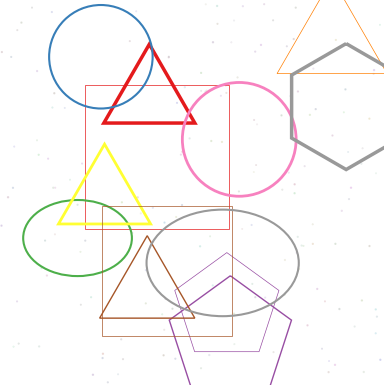[{"shape": "square", "thickness": 0.5, "radius": 0.93, "center": [0.408, 0.593]}, {"shape": "triangle", "thickness": 2.5, "radius": 0.68, "center": [0.388, 0.749]}, {"shape": "circle", "thickness": 1.5, "radius": 0.67, "center": [0.262, 0.853]}, {"shape": "oval", "thickness": 1.5, "radius": 0.71, "center": [0.201, 0.382]}, {"shape": "pentagon", "thickness": 1, "radius": 0.83, "center": [0.598, 0.117]}, {"shape": "pentagon", "thickness": 0.5, "radius": 0.71, "center": [0.589, 0.202]}, {"shape": "triangle", "thickness": 0.5, "radius": 0.82, "center": [0.862, 0.891]}, {"shape": "triangle", "thickness": 2, "radius": 0.69, "center": [0.272, 0.487]}, {"shape": "square", "thickness": 0.5, "radius": 0.84, "center": [0.433, 0.296]}, {"shape": "triangle", "thickness": 1, "radius": 0.71, "center": [0.382, 0.245]}, {"shape": "circle", "thickness": 2, "radius": 0.74, "center": [0.621, 0.638]}, {"shape": "oval", "thickness": 1.5, "radius": 0.99, "center": [0.578, 0.317]}, {"shape": "hexagon", "thickness": 2.5, "radius": 0.82, "center": [0.899, 0.723]}]